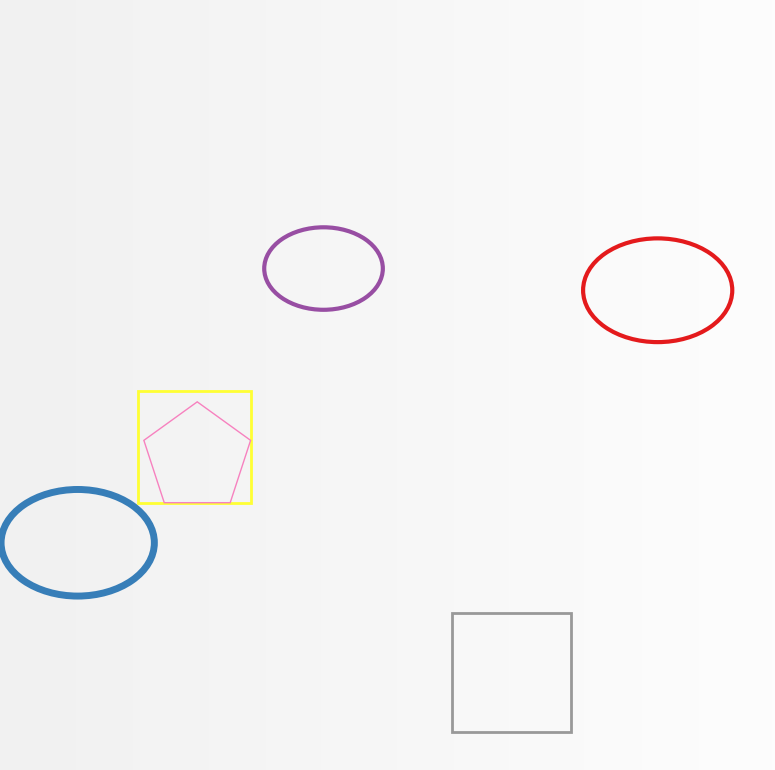[{"shape": "oval", "thickness": 1.5, "radius": 0.48, "center": [0.849, 0.623]}, {"shape": "oval", "thickness": 2.5, "radius": 0.49, "center": [0.1, 0.295]}, {"shape": "oval", "thickness": 1.5, "radius": 0.38, "center": [0.417, 0.651]}, {"shape": "square", "thickness": 1, "radius": 0.36, "center": [0.251, 0.419]}, {"shape": "pentagon", "thickness": 0.5, "radius": 0.36, "center": [0.254, 0.406]}, {"shape": "square", "thickness": 1, "radius": 0.39, "center": [0.66, 0.127]}]